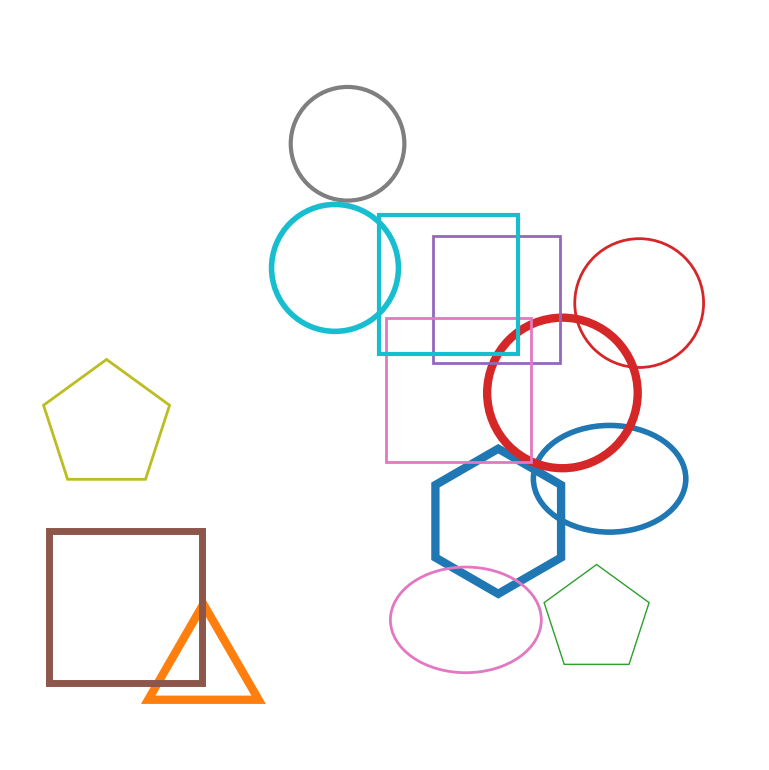[{"shape": "oval", "thickness": 2, "radius": 0.49, "center": [0.792, 0.378]}, {"shape": "hexagon", "thickness": 3, "radius": 0.47, "center": [0.647, 0.323]}, {"shape": "triangle", "thickness": 3, "radius": 0.41, "center": [0.264, 0.133]}, {"shape": "pentagon", "thickness": 0.5, "radius": 0.36, "center": [0.775, 0.195]}, {"shape": "circle", "thickness": 1, "radius": 0.42, "center": [0.83, 0.606]}, {"shape": "circle", "thickness": 3, "radius": 0.49, "center": [0.73, 0.49]}, {"shape": "square", "thickness": 1, "radius": 0.41, "center": [0.645, 0.611]}, {"shape": "square", "thickness": 2.5, "radius": 0.5, "center": [0.163, 0.212]}, {"shape": "square", "thickness": 1, "radius": 0.47, "center": [0.596, 0.493]}, {"shape": "oval", "thickness": 1, "radius": 0.49, "center": [0.605, 0.195]}, {"shape": "circle", "thickness": 1.5, "radius": 0.37, "center": [0.451, 0.813]}, {"shape": "pentagon", "thickness": 1, "radius": 0.43, "center": [0.138, 0.447]}, {"shape": "square", "thickness": 1.5, "radius": 0.45, "center": [0.582, 0.63]}, {"shape": "circle", "thickness": 2, "radius": 0.41, "center": [0.435, 0.652]}]